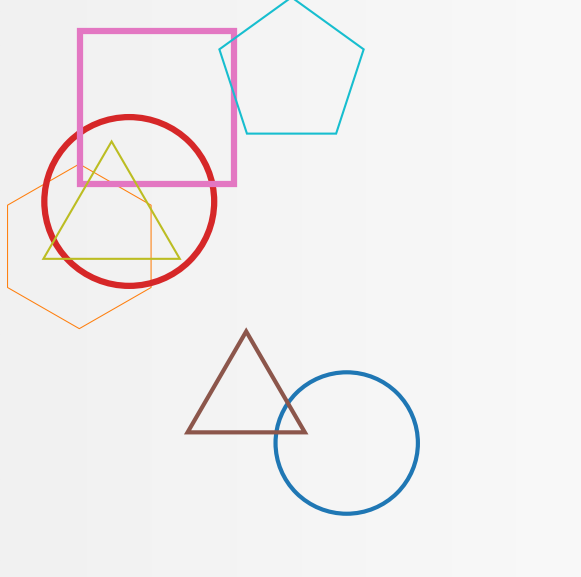[{"shape": "circle", "thickness": 2, "radius": 0.61, "center": [0.596, 0.232]}, {"shape": "hexagon", "thickness": 0.5, "radius": 0.71, "center": [0.136, 0.573]}, {"shape": "circle", "thickness": 3, "radius": 0.73, "center": [0.222, 0.65]}, {"shape": "triangle", "thickness": 2, "radius": 0.58, "center": [0.424, 0.309]}, {"shape": "square", "thickness": 3, "radius": 0.66, "center": [0.27, 0.813]}, {"shape": "triangle", "thickness": 1, "radius": 0.68, "center": [0.192, 0.619]}, {"shape": "pentagon", "thickness": 1, "radius": 0.65, "center": [0.502, 0.873]}]